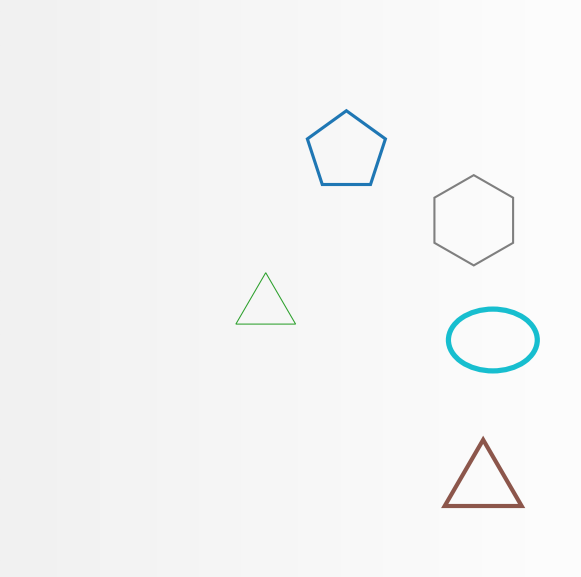[{"shape": "pentagon", "thickness": 1.5, "radius": 0.35, "center": [0.596, 0.737]}, {"shape": "triangle", "thickness": 0.5, "radius": 0.3, "center": [0.457, 0.468]}, {"shape": "triangle", "thickness": 2, "radius": 0.38, "center": [0.831, 0.161]}, {"shape": "hexagon", "thickness": 1, "radius": 0.39, "center": [0.815, 0.618]}, {"shape": "oval", "thickness": 2.5, "radius": 0.38, "center": [0.848, 0.41]}]